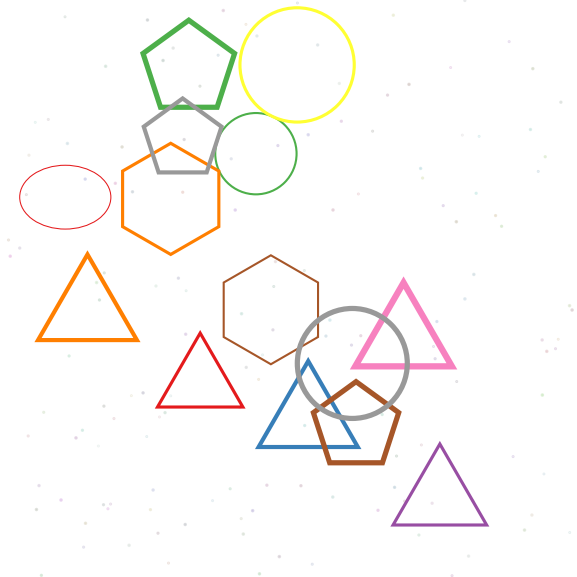[{"shape": "oval", "thickness": 0.5, "radius": 0.39, "center": [0.113, 0.658]}, {"shape": "triangle", "thickness": 1.5, "radius": 0.43, "center": [0.347, 0.337]}, {"shape": "triangle", "thickness": 2, "radius": 0.5, "center": [0.534, 0.275]}, {"shape": "pentagon", "thickness": 2.5, "radius": 0.42, "center": [0.327, 0.881]}, {"shape": "circle", "thickness": 1, "radius": 0.35, "center": [0.443, 0.733]}, {"shape": "triangle", "thickness": 1.5, "radius": 0.47, "center": [0.762, 0.137]}, {"shape": "triangle", "thickness": 2, "radius": 0.49, "center": [0.151, 0.46]}, {"shape": "hexagon", "thickness": 1.5, "radius": 0.48, "center": [0.296, 0.655]}, {"shape": "circle", "thickness": 1.5, "radius": 0.49, "center": [0.514, 0.887]}, {"shape": "hexagon", "thickness": 1, "radius": 0.47, "center": [0.469, 0.463]}, {"shape": "pentagon", "thickness": 2.5, "radius": 0.39, "center": [0.617, 0.261]}, {"shape": "triangle", "thickness": 3, "radius": 0.48, "center": [0.699, 0.413]}, {"shape": "pentagon", "thickness": 2, "radius": 0.35, "center": [0.316, 0.758]}, {"shape": "circle", "thickness": 2.5, "radius": 0.48, "center": [0.61, 0.37]}]